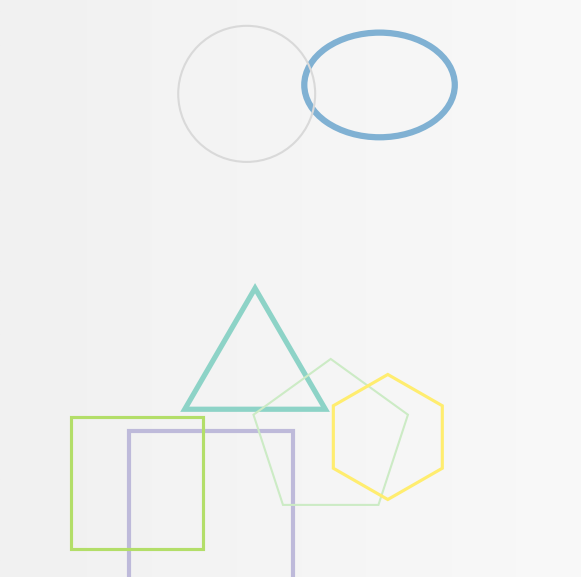[{"shape": "triangle", "thickness": 2.5, "radius": 0.7, "center": [0.439, 0.36]}, {"shape": "square", "thickness": 2, "radius": 0.7, "center": [0.362, 0.112]}, {"shape": "oval", "thickness": 3, "radius": 0.65, "center": [0.653, 0.852]}, {"shape": "square", "thickness": 1.5, "radius": 0.57, "center": [0.236, 0.163]}, {"shape": "circle", "thickness": 1, "radius": 0.59, "center": [0.424, 0.837]}, {"shape": "pentagon", "thickness": 1, "radius": 0.7, "center": [0.569, 0.238]}, {"shape": "hexagon", "thickness": 1.5, "radius": 0.54, "center": [0.667, 0.242]}]